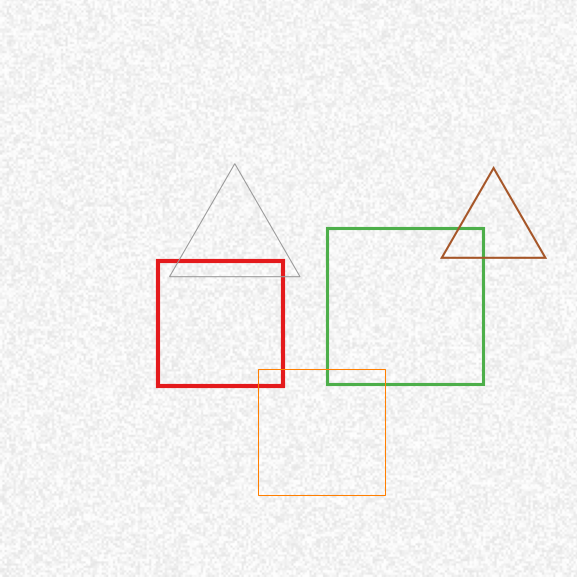[{"shape": "square", "thickness": 2, "radius": 0.54, "center": [0.382, 0.439]}, {"shape": "square", "thickness": 1.5, "radius": 0.68, "center": [0.702, 0.47]}, {"shape": "square", "thickness": 0.5, "radius": 0.55, "center": [0.556, 0.251]}, {"shape": "triangle", "thickness": 1, "radius": 0.52, "center": [0.855, 0.605]}, {"shape": "triangle", "thickness": 0.5, "radius": 0.65, "center": [0.407, 0.585]}]